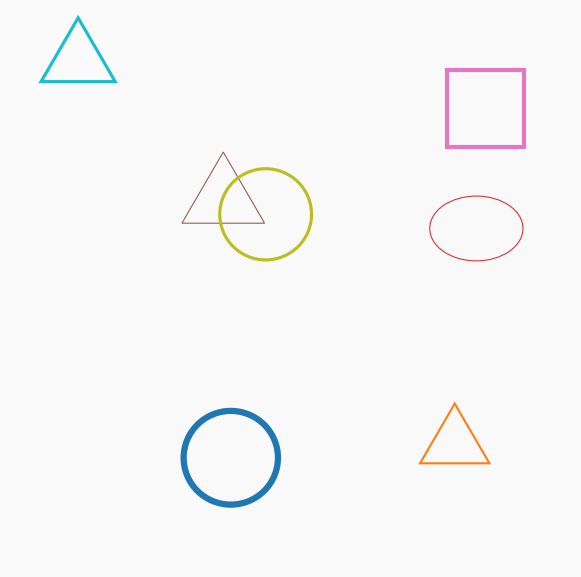[{"shape": "circle", "thickness": 3, "radius": 0.41, "center": [0.397, 0.206]}, {"shape": "triangle", "thickness": 1, "radius": 0.34, "center": [0.782, 0.231]}, {"shape": "oval", "thickness": 0.5, "radius": 0.4, "center": [0.82, 0.604]}, {"shape": "triangle", "thickness": 0.5, "radius": 0.41, "center": [0.384, 0.654]}, {"shape": "square", "thickness": 2, "radius": 0.33, "center": [0.835, 0.811]}, {"shape": "circle", "thickness": 1.5, "radius": 0.39, "center": [0.457, 0.628]}, {"shape": "triangle", "thickness": 1.5, "radius": 0.37, "center": [0.134, 0.895]}]